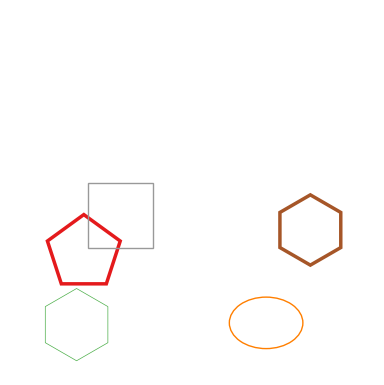[{"shape": "pentagon", "thickness": 2.5, "radius": 0.5, "center": [0.218, 0.343]}, {"shape": "hexagon", "thickness": 0.5, "radius": 0.47, "center": [0.199, 0.157]}, {"shape": "oval", "thickness": 1, "radius": 0.48, "center": [0.691, 0.161]}, {"shape": "hexagon", "thickness": 2.5, "radius": 0.46, "center": [0.806, 0.403]}, {"shape": "square", "thickness": 1, "radius": 0.42, "center": [0.314, 0.441]}]